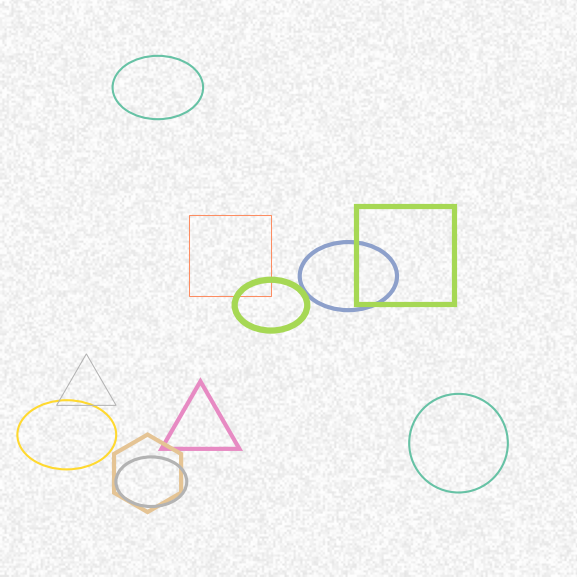[{"shape": "circle", "thickness": 1, "radius": 0.43, "center": [0.794, 0.232]}, {"shape": "oval", "thickness": 1, "radius": 0.39, "center": [0.273, 0.848]}, {"shape": "square", "thickness": 0.5, "radius": 0.35, "center": [0.398, 0.557]}, {"shape": "oval", "thickness": 2, "radius": 0.42, "center": [0.603, 0.521]}, {"shape": "triangle", "thickness": 2, "radius": 0.39, "center": [0.347, 0.261]}, {"shape": "square", "thickness": 2.5, "radius": 0.42, "center": [0.701, 0.557]}, {"shape": "oval", "thickness": 3, "radius": 0.31, "center": [0.469, 0.471]}, {"shape": "oval", "thickness": 1, "radius": 0.43, "center": [0.116, 0.246]}, {"shape": "hexagon", "thickness": 2, "radius": 0.34, "center": [0.256, 0.18]}, {"shape": "oval", "thickness": 1.5, "radius": 0.31, "center": [0.262, 0.165]}, {"shape": "triangle", "thickness": 0.5, "radius": 0.3, "center": [0.15, 0.327]}]